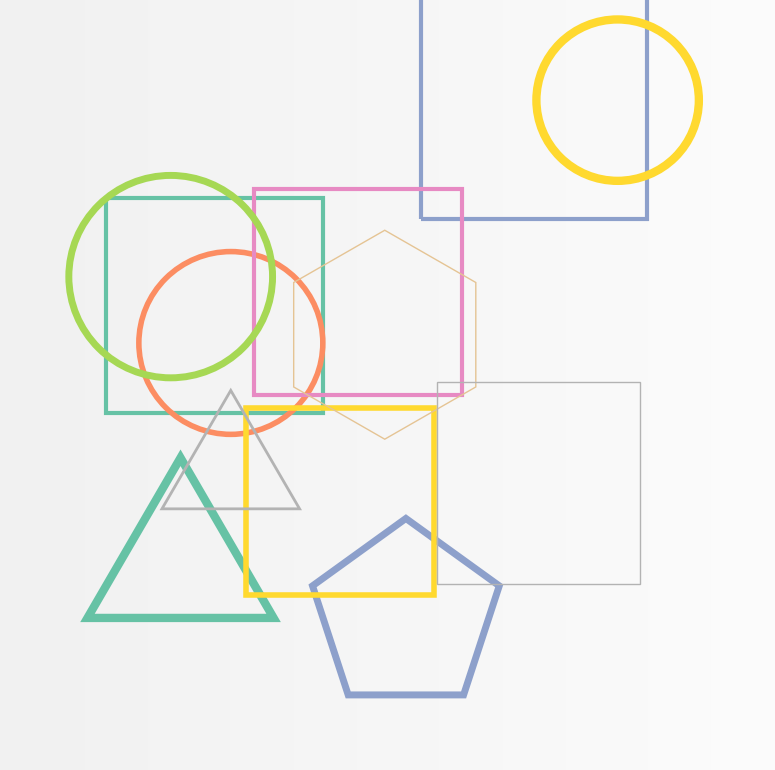[{"shape": "square", "thickness": 1.5, "radius": 0.7, "center": [0.276, 0.603]}, {"shape": "triangle", "thickness": 3, "radius": 0.69, "center": [0.233, 0.267]}, {"shape": "circle", "thickness": 2, "radius": 0.59, "center": [0.298, 0.555]}, {"shape": "square", "thickness": 1.5, "radius": 0.73, "center": [0.689, 0.862]}, {"shape": "pentagon", "thickness": 2.5, "radius": 0.63, "center": [0.524, 0.2]}, {"shape": "square", "thickness": 1.5, "radius": 0.67, "center": [0.462, 0.621]}, {"shape": "circle", "thickness": 2.5, "radius": 0.66, "center": [0.22, 0.641]}, {"shape": "square", "thickness": 2, "radius": 0.61, "center": [0.439, 0.349]}, {"shape": "circle", "thickness": 3, "radius": 0.52, "center": [0.797, 0.87]}, {"shape": "hexagon", "thickness": 0.5, "radius": 0.68, "center": [0.496, 0.565]}, {"shape": "square", "thickness": 0.5, "radius": 0.66, "center": [0.695, 0.373]}, {"shape": "triangle", "thickness": 1, "radius": 0.51, "center": [0.298, 0.39]}]